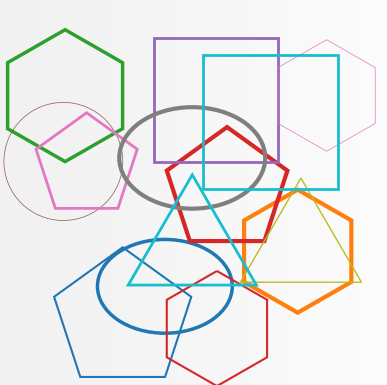[{"shape": "oval", "thickness": 2.5, "radius": 0.87, "center": [0.425, 0.256]}, {"shape": "pentagon", "thickness": 1.5, "radius": 0.93, "center": [0.317, 0.171]}, {"shape": "hexagon", "thickness": 3, "radius": 0.8, "center": [0.768, 0.348]}, {"shape": "hexagon", "thickness": 2.5, "radius": 0.86, "center": [0.168, 0.752]}, {"shape": "pentagon", "thickness": 3, "radius": 0.82, "center": [0.586, 0.506]}, {"shape": "hexagon", "thickness": 1.5, "radius": 0.75, "center": [0.56, 0.147]}, {"shape": "square", "thickness": 2, "radius": 0.8, "center": [0.558, 0.74]}, {"shape": "circle", "thickness": 0.5, "radius": 0.77, "center": [0.163, 0.581]}, {"shape": "hexagon", "thickness": 0.5, "radius": 0.72, "center": [0.843, 0.752]}, {"shape": "pentagon", "thickness": 2, "radius": 0.69, "center": [0.224, 0.57]}, {"shape": "oval", "thickness": 3, "radius": 0.94, "center": [0.496, 0.59]}, {"shape": "triangle", "thickness": 1, "radius": 0.9, "center": [0.777, 0.357]}, {"shape": "triangle", "thickness": 2, "radius": 0.95, "center": [0.496, 0.355]}, {"shape": "square", "thickness": 2, "radius": 0.87, "center": [0.699, 0.682]}]